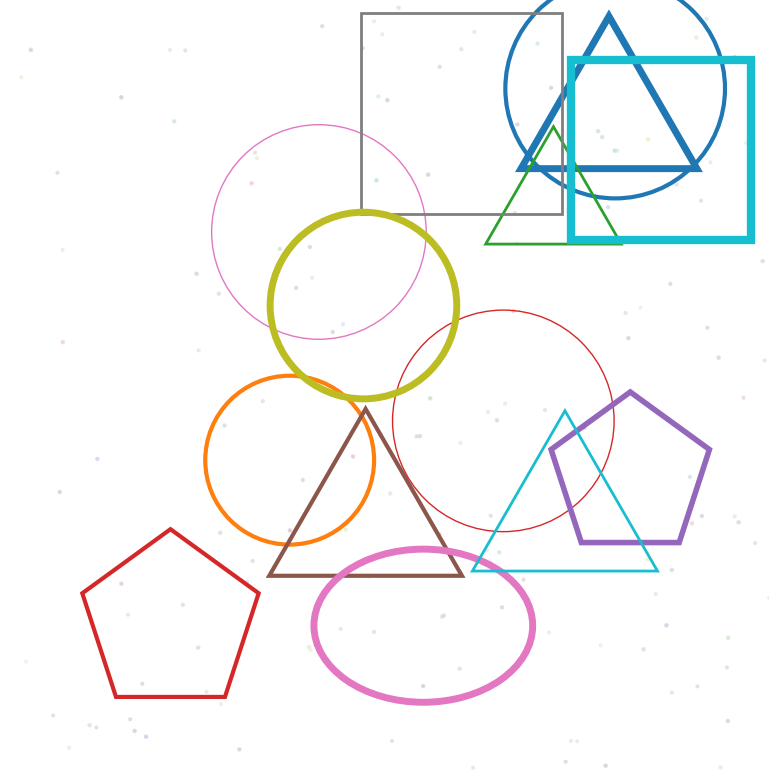[{"shape": "triangle", "thickness": 2.5, "radius": 0.66, "center": [0.791, 0.847]}, {"shape": "circle", "thickness": 1.5, "radius": 0.71, "center": [0.799, 0.885]}, {"shape": "circle", "thickness": 1.5, "radius": 0.55, "center": [0.376, 0.402]}, {"shape": "triangle", "thickness": 1, "radius": 0.51, "center": [0.719, 0.734]}, {"shape": "circle", "thickness": 0.5, "radius": 0.72, "center": [0.654, 0.453]}, {"shape": "pentagon", "thickness": 1.5, "radius": 0.6, "center": [0.221, 0.192]}, {"shape": "pentagon", "thickness": 2, "radius": 0.54, "center": [0.819, 0.383]}, {"shape": "triangle", "thickness": 1.5, "radius": 0.72, "center": [0.475, 0.324]}, {"shape": "oval", "thickness": 2.5, "radius": 0.71, "center": [0.55, 0.187]}, {"shape": "circle", "thickness": 0.5, "radius": 0.7, "center": [0.414, 0.699]}, {"shape": "square", "thickness": 1, "radius": 0.65, "center": [0.6, 0.852]}, {"shape": "circle", "thickness": 2.5, "radius": 0.61, "center": [0.472, 0.603]}, {"shape": "square", "thickness": 3, "radius": 0.58, "center": [0.858, 0.805]}, {"shape": "triangle", "thickness": 1, "radius": 0.69, "center": [0.734, 0.328]}]